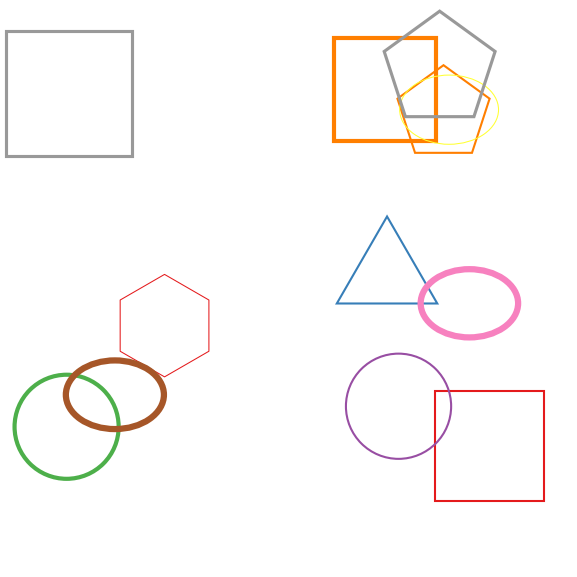[{"shape": "square", "thickness": 1, "radius": 0.48, "center": [0.848, 0.226]}, {"shape": "hexagon", "thickness": 0.5, "radius": 0.44, "center": [0.285, 0.435]}, {"shape": "triangle", "thickness": 1, "radius": 0.5, "center": [0.67, 0.524]}, {"shape": "circle", "thickness": 2, "radius": 0.45, "center": [0.115, 0.26]}, {"shape": "circle", "thickness": 1, "radius": 0.46, "center": [0.69, 0.296]}, {"shape": "pentagon", "thickness": 1, "radius": 0.42, "center": [0.768, 0.802]}, {"shape": "square", "thickness": 2, "radius": 0.44, "center": [0.667, 0.844]}, {"shape": "oval", "thickness": 0.5, "radius": 0.43, "center": [0.778, 0.809]}, {"shape": "oval", "thickness": 3, "radius": 0.42, "center": [0.199, 0.316]}, {"shape": "oval", "thickness": 3, "radius": 0.42, "center": [0.813, 0.474]}, {"shape": "pentagon", "thickness": 1.5, "radius": 0.5, "center": [0.761, 0.879]}, {"shape": "square", "thickness": 1.5, "radius": 0.54, "center": [0.12, 0.837]}]